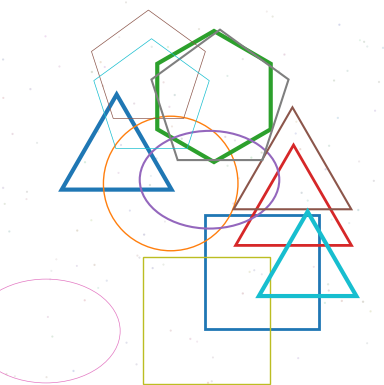[{"shape": "square", "thickness": 2, "radius": 0.74, "center": [0.68, 0.293]}, {"shape": "triangle", "thickness": 3, "radius": 0.82, "center": [0.303, 0.59]}, {"shape": "circle", "thickness": 1, "radius": 0.87, "center": [0.443, 0.523]}, {"shape": "hexagon", "thickness": 3, "radius": 0.85, "center": [0.556, 0.749]}, {"shape": "triangle", "thickness": 2, "radius": 0.87, "center": [0.762, 0.449]}, {"shape": "oval", "thickness": 1.5, "radius": 0.91, "center": [0.544, 0.533]}, {"shape": "triangle", "thickness": 1.5, "radius": 0.88, "center": [0.76, 0.545]}, {"shape": "pentagon", "thickness": 0.5, "radius": 0.78, "center": [0.386, 0.818]}, {"shape": "oval", "thickness": 0.5, "radius": 0.96, "center": [0.12, 0.14]}, {"shape": "pentagon", "thickness": 1.5, "radius": 0.94, "center": [0.571, 0.736]}, {"shape": "square", "thickness": 1, "radius": 0.82, "center": [0.537, 0.166]}, {"shape": "triangle", "thickness": 3, "radius": 0.73, "center": [0.799, 0.304]}, {"shape": "pentagon", "thickness": 0.5, "radius": 0.79, "center": [0.394, 0.742]}]